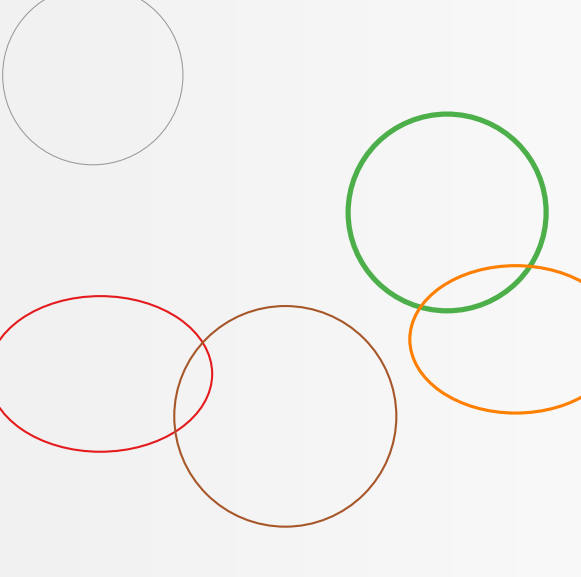[{"shape": "oval", "thickness": 1, "radius": 0.96, "center": [0.173, 0.352]}, {"shape": "circle", "thickness": 2.5, "radius": 0.85, "center": [0.769, 0.631]}, {"shape": "oval", "thickness": 1.5, "radius": 0.91, "center": [0.887, 0.411]}, {"shape": "circle", "thickness": 1, "radius": 0.96, "center": [0.491, 0.278]}, {"shape": "circle", "thickness": 0.5, "radius": 0.78, "center": [0.16, 0.869]}]